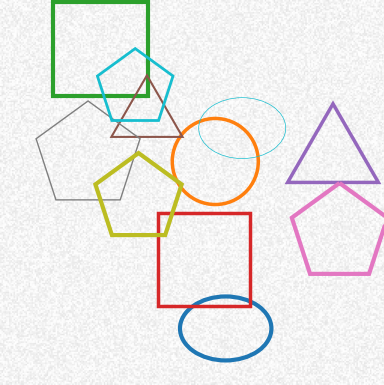[{"shape": "oval", "thickness": 3, "radius": 0.59, "center": [0.586, 0.147]}, {"shape": "circle", "thickness": 2.5, "radius": 0.56, "center": [0.559, 0.581]}, {"shape": "square", "thickness": 3, "radius": 0.62, "center": [0.261, 0.873]}, {"shape": "square", "thickness": 2.5, "radius": 0.6, "center": [0.53, 0.326]}, {"shape": "triangle", "thickness": 2.5, "radius": 0.68, "center": [0.865, 0.594]}, {"shape": "triangle", "thickness": 1.5, "radius": 0.53, "center": [0.382, 0.698]}, {"shape": "pentagon", "thickness": 3, "radius": 0.65, "center": [0.882, 0.394]}, {"shape": "pentagon", "thickness": 1, "radius": 0.71, "center": [0.229, 0.596]}, {"shape": "pentagon", "thickness": 3, "radius": 0.59, "center": [0.36, 0.485]}, {"shape": "pentagon", "thickness": 2, "radius": 0.52, "center": [0.351, 0.771]}, {"shape": "oval", "thickness": 0.5, "radius": 0.56, "center": [0.629, 0.667]}]